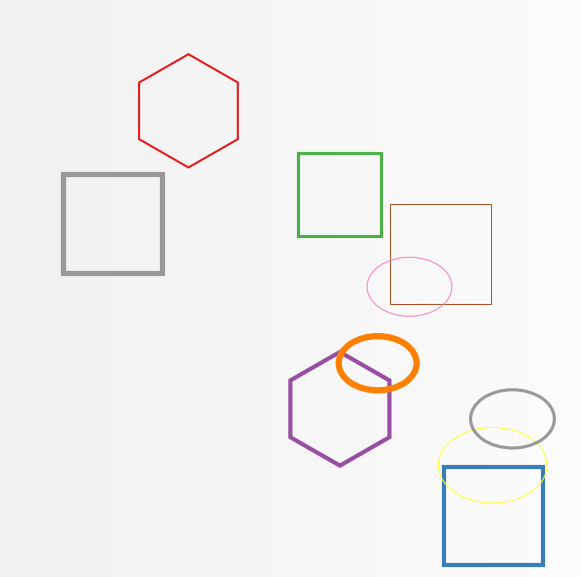[{"shape": "hexagon", "thickness": 1, "radius": 0.49, "center": [0.324, 0.807]}, {"shape": "square", "thickness": 2, "radius": 0.42, "center": [0.85, 0.105]}, {"shape": "square", "thickness": 1.5, "radius": 0.36, "center": [0.584, 0.662]}, {"shape": "hexagon", "thickness": 2, "radius": 0.49, "center": [0.585, 0.291]}, {"shape": "oval", "thickness": 3, "radius": 0.33, "center": [0.65, 0.37]}, {"shape": "oval", "thickness": 0.5, "radius": 0.47, "center": [0.848, 0.193]}, {"shape": "square", "thickness": 0.5, "radius": 0.43, "center": [0.758, 0.56]}, {"shape": "oval", "thickness": 0.5, "radius": 0.37, "center": [0.705, 0.503]}, {"shape": "square", "thickness": 2.5, "radius": 0.43, "center": [0.193, 0.612]}, {"shape": "oval", "thickness": 1.5, "radius": 0.36, "center": [0.882, 0.274]}]